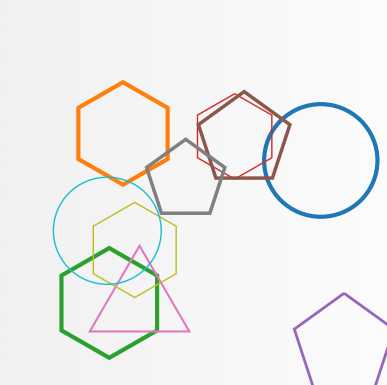[{"shape": "circle", "thickness": 3, "radius": 0.73, "center": [0.828, 0.583]}, {"shape": "hexagon", "thickness": 3, "radius": 0.66, "center": [0.317, 0.653]}, {"shape": "hexagon", "thickness": 3, "radius": 0.71, "center": [0.282, 0.213]}, {"shape": "hexagon", "thickness": 1, "radius": 0.55, "center": [0.606, 0.646]}, {"shape": "pentagon", "thickness": 2, "radius": 0.68, "center": [0.888, 0.103]}, {"shape": "pentagon", "thickness": 2.5, "radius": 0.62, "center": [0.63, 0.638]}, {"shape": "triangle", "thickness": 1.5, "radius": 0.74, "center": [0.36, 0.213]}, {"shape": "pentagon", "thickness": 2.5, "radius": 0.53, "center": [0.479, 0.532]}, {"shape": "hexagon", "thickness": 1, "radius": 0.62, "center": [0.348, 0.351]}, {"shape": "circle", "thickness": 1, "radius": 0.7, "center": [0.277, 0.401]}]